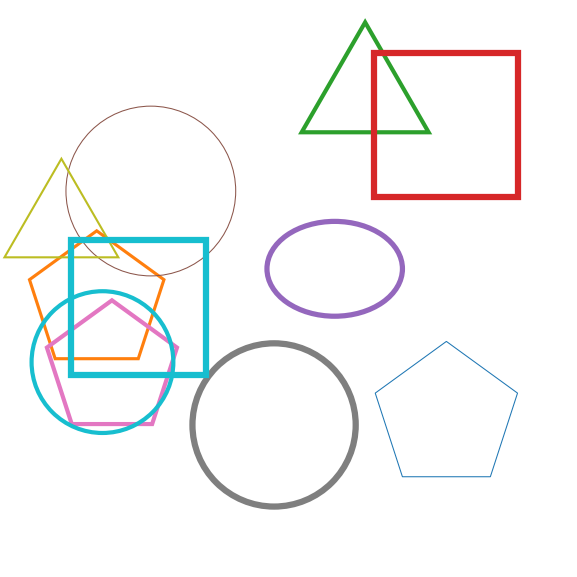[{"shape": "pentagon", "thickness": 0.5, "radius": 0.65, "center": [0.773, 0.278]}, {"shape": "pentagon", "thickness": 1.5, "radius": 0.61, "center": [0.167, 0.477]}, {"shape": "triangle", "thickness": 2, "radius": 0.63, "center": [0.632, 0.834]}, {"shape": "square", "thickness": 3, "radius": 0.63, "center": [0.773, 0.783]}, {"shape": "oval", "thickness": 2.5, "radius": 0.59, "center": [0.58, 0.534]}, {"shape": "circle", "thickness": 0.5, "radius": 0.73, "center": [0.261, 0.668]}, {"shape": "pentagon", "thickness": 2, "radius": 0.59, "center": [0.194, 0.361]}, {"shape": "circle", "thickness": 3, "radius": 0.71, "center": [0.475, 0.263]}, {"shape": "triangle", "thickness": 1, "radius": 0.57, "center": [0.106, 0.61]}, {"shape": "circle", "thickness": 2, "radius": 0.61, "center": [0.177, 0.372]}, {"shape": "square", "thickness": 3, "radius": 0.58, "center": [0.24, 0.466]}]